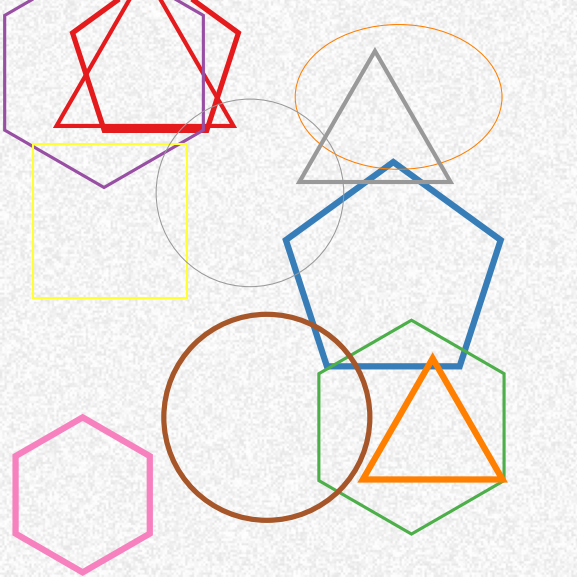[{"shape": "pentagon", "thickness": 2.5, "radius": 0.76, "center": [0.269, 0.896]}, {"shape": "triangle", "thickness": 2, "radius": 0.88, "center": [0.251, 0.87]}, {"shape": "pentagon", "thickness": 3, "radius": 0.98, "center": [0.681, 0.523]}, {"shape": "hexagon", "thickness": 1.5, "radius": 0.93, "center": [0.712, 0.26]}, {"shape": "hexagon", "thickness": 1.5, "radius": 0.99, "center": [0.18, 0.873]}, {"shape": "triangle", "thickness": 3, "radius": 0.7, "center": [0.749, 0.239]}, {"shape": "oval", "thickness": 0.5, "radius": 0.9, "center": [0.69, 0.831]}, {"shape": "square", "thickness": 1, "radius": 0.67, "center": [0.191, 0.617]}, {"shape": "circle", "thickness": 2.5, "radius": 0.89, "center": [0.462, 0.277]}, {"shape": "hexagon", "thickness": 3, "radius": 0.67, "center": [0.143, 0.142]}, {"shape": "circle", "thickness": 0.5, "radius": 0.81, "center": [0.433, 0.665]}, {"shape": "triangle", "thickness": 2, "radius": 0.76, "center": [0.649, 0.76]}]